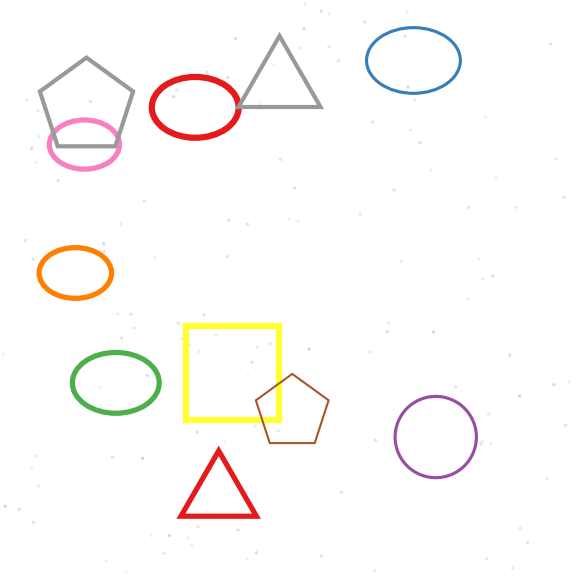[{"shape": "oval", "thickness": 3, "radius": 0.38, "center": [0.338, 0.813]}, {"shape": "triangle", "thickness": 2.5, "radius": 0.38, "center": [0.379, 0.143]}, {"shape": "oval", "thickness": 1.5, "radius": 0.41, "center": [0.716, 0.894]}, {"shape": "oval", "thickness": 2.5, "radius": 0.38, "center": [0.201, 0.336]}, {"shape": "circle", "thickness": 1.5, "radius": 0.35, "center": [0.755, 0.242]}, {"shape": "oval", "thickness": 2.5, "radius": 0.31, "center": [0.13, 0.526]}, {"shape": "square", "thickness": 3, "radius": 0.4, "center": [0.402, 0.353]}, {"shape": "pentagon", "thickness": 1, "radius": 0.33, "center": [0.506, 0.285]}, {"shape": "oval", "thickness": 2.5, "radius": 0.3, "center": [0.146, 0.749]}, {"shape": "triangle", "thickness": 2, "radius": 0.41, "center": [0.484, 0.855]}, {"shape": "pentagon", "thickness": 2, "radius": 0.42, "center": [0.15, 0.814]}]